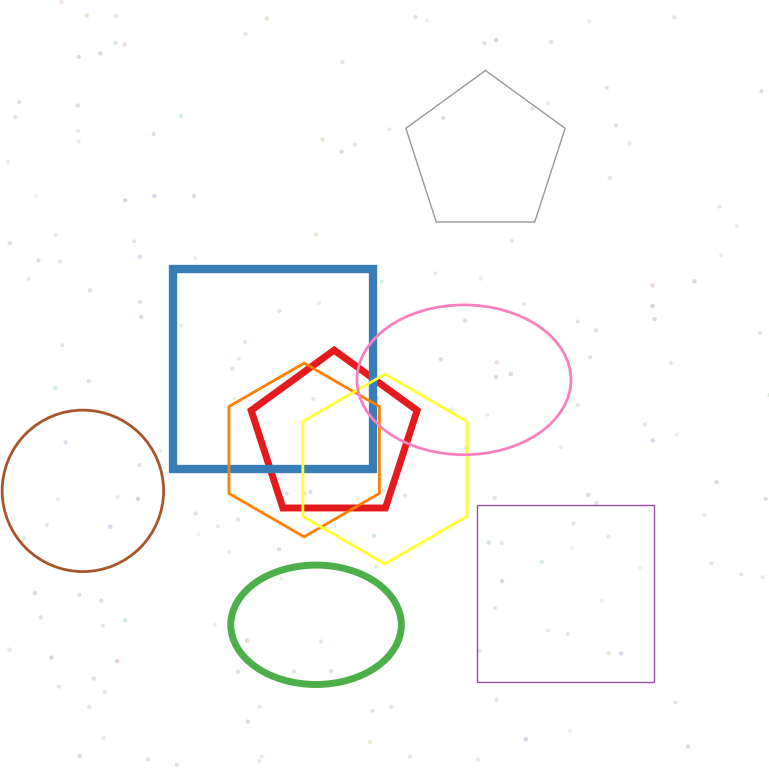[{"shape": "pentagon", "thickness": 2.5, "radius": 0.57, "center": [0.434, 0.432]}, {"shape": "square", "thickness": 3, "radius": 0.65, "center": [0.354, 0.521]}, {"shape": "oval", "thickness": 2.5, "radius": 0.55, "center": [0.41, 0.189]}, {"shape": "square", "thickness": 0.5, "radius": 0.57, "center": [0.734, 0.229]}, {"shape": "hexagon", "thickness": 1, "radius": 0.56, "center": [0.395, 0.416]}, {"shape": "hexagon", "thickness": 1, "radius": 0.62, "center": [0.5, 0.391]}, {"shape": "circle", "thickness": 1, "radius": 0.52, "center": [0.108, 0.363]}, {"shape": "oval", "thickness": 1, "radius": 0.69, "center": [0.603, 0.507]}, {"shape": "pentagon", "thickness": 0.5, "radius": 0.54, "center": [0.631, 0.8]}]